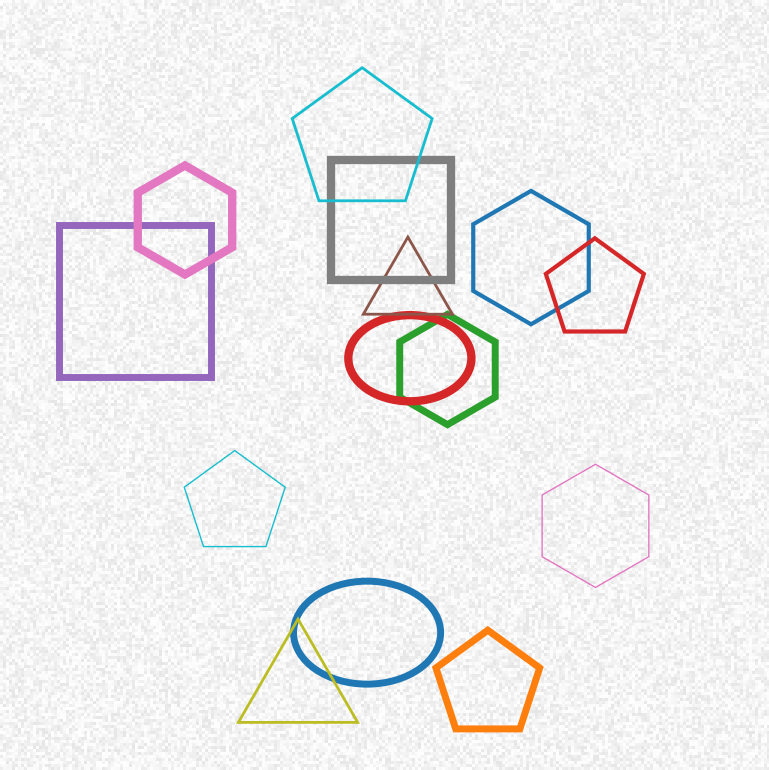[{"shape": "oval", "thickness": 2.5, "radius": 0.48, "center": [0.477, 0.178]}, {"shape": "hexagon", "thickness": 1.5, "radius": 0.43, "center": [0.69, 0.665]}, {"shape": "pentagon", "thickness": 2.5, "radius": 0.35, "center": [0.634, 0.111]}, {"shape": "hexagon", "thickness": 2.5, "radius": 0.36, "center": [0.581, 0.52]}, {"shape": "oval", "thickness": 3, "radius": 0.4, "center": [0.532, 0.535]}, {"shape": "pentagon", "thickness": 1.5, "radius": 0.33, "center": [0.773, 0.624]}, {"shape": "square", "thickness": 2.5, "radius": 0.49, "center": [0.175, 0.609]}, {"shape": "triangle", "thickness": 1, "radius": 0.33, "center": [0.53, 0.625]}, {"shape": "hexagon", "thickness": 0.5, "radius": 0.4, "center": [0.773, 0.317]}, {"shape": "hexagon", "thickness": 3, "radius": 0.35, "center": [0.24, 0.714]}, {"shape": "square", "thickness": 3, "radius": 0.39, "center": [0.507, 0.714]}, {"shape": "triangle", "thickness": 1, "radius": 0.45, "center": [0.387, 0.107]}, {"shape": "pentagon", "thickness": 0.5, "radius": 0.34, "center": [0.305, 0.346]}, {"shape": "pentagon", "thickness": 1, "radius": 0.48, "center": [0.47, 0.817]}]